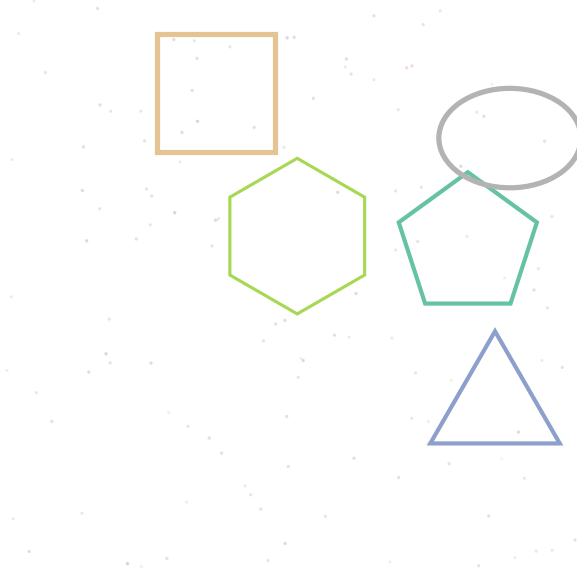[{"shape": "pentagon", "thickness": 2, "radius": 0.63, "center": [0.81, 0.575]}, {"shape": "triangle", "thickness": 2, "radius": 0.65, "center": [0.857, 0.296]}, {"shape": "hexagon", "thickness": 1.5, "radius": 0.67, "center": [0.515, 0.59]}, {"shape": "square", "thickness": 2.5, "radius": 0.51, "center": [0.374, 0.838]}, {"shape": "oval", "thickness": 2.5, "radius": 0.61, "center": [0.883, 0.76]}]